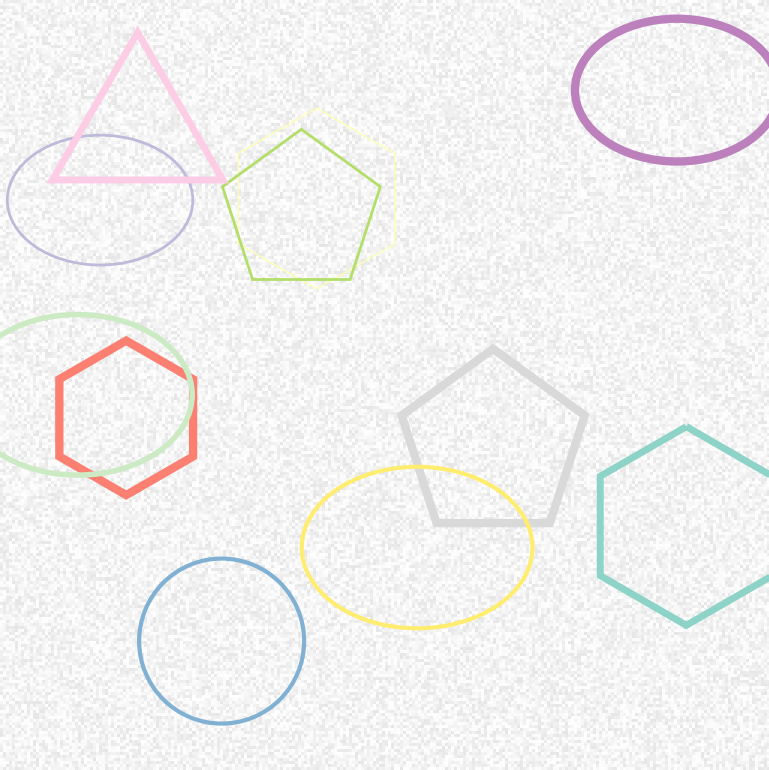[{"shape": "hexagon", "thickness": 2.5, "radius": 0.65, "center": [0.891, 0.317]}, {"shape": "hexagon", "thickness": 0.5, "radius": 0.59, "center": [0.411, 0.742]}, {"shape": "oval", "thickness": 1, "radius": 0.6, "center": [0.13, 0.74]}, {"shape": "hexagon", "thickness": 3, "radius": 0.5, "center": [0.164, 0.457]}, {"shape": "circle", "thickness": 1.5, "radius": 0.54, "center": [0.288, 0.167]}, {"shape": "pentagon", "thickness": 1, "radius": 0.54, "center": [0.391, 0.724]}, {"shape": "triangle", "thickness": 2.5, "radius": 0.64, "center": [0.179, 0.83]}, {"shape": "pentagon", "thickness": 3, "radius": 0.63, "center": [0.64, 0.422]}, {"shape": "oval", "thickness": 3, "radius": 0.66, "center": [0.879, 0.883]}, {"shape": "oval", "thickness": 2, "radius": 0.74, "center": [0.101, 0.487]}, {"shape": "oval", "thickness": 1.5, "radius": 0.75, "center": [0.542, 0.289]}]